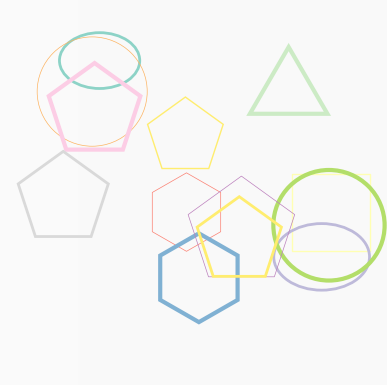[{"shape": "oval", "thickness": 2, "radius": 0.52, "center": [0.257, 0.843]}, {"shape": "square", "thickness": 1, "radius": 0.5, "center": [0.855, 0.448]}, {"shape": "oval", "thickness": 2, "radius": 0.62, "center": [0.83, 0.333]}, {"shape": "hexagon", "thickness": 0.5, "radius": 0.51, "center": [0.481, 0.449]}, {"shape": "hexagon", "thickness": 3, "radius": 0.58, "center": [0.513, 0.279]}, {"shape": "circle", "thickness": 0.5, "radius": 0.71, "center": [0.238, 0.762]}, {"shape": "circle", "thickness": 3, "radius": 0.72, "center": [0.849, 0.415]}, {"shape": "pentagon", "thickness": 3, "radius": 0.62, "center": [0.244, 0.712]}, {"shape": "pentagon", "thickness": 2, "radius": 0.61, "center": [0.163, 0.485]}, {"shape": "pentagon", "thickness": 0.5, "radius": 0.72, "center": [0.623, 0.398]}, {"shape": "triangle", "thickness": 3, "radius": 0.58, "center": [0.745, 0.762]}, {"shape": "pentagon", "thickness": 1, "radius": 0.51, "center": [0.478, 0.645]}, {"shape": "pentagon", "thickness": 2, "radius": 0.57, "center": [0.618, 0.375]}]